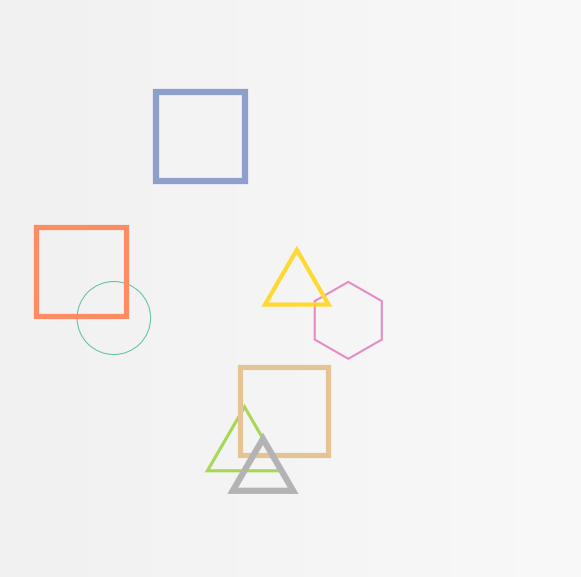[{"shape": "circle", "thickness": 0.5, "radius": 0.32, "center": [0.196, 0.448]}, {"shape": "square", "thickness": 2.5, "radius": 0.38, "center": [0.139, 0.529]}, {"shape": "square", "thickness": 3, "radius": 0.38, "center": [0.345, 0.763]}, {"shape": "hexagon", "thickness": 1, "radius": 0.33, "center": [0.599, 0.444]}, {"shape": "triangle", "thickness": 1.5, "radius": 0.37, "center": [0.421, 0.221]}, {"shape": "triangle", "thickness": 2, "radius": 0.32, "center": [0.511, 0.503]}, {"shape": "square", "thickness": 2.5, "radius": 0.38, "center": [0.488, 0.288]}, {"shape": "triangle", "thickness": 3, "radius": 0.3, "center": [0.452, 0.179]}]